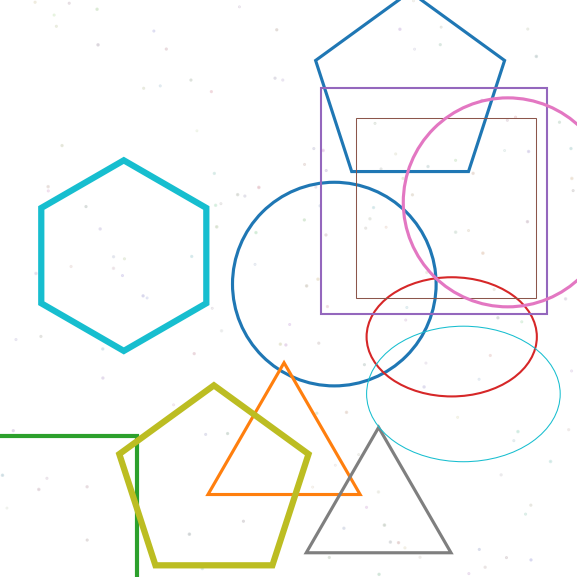[{"shape": "circle", "thickness": 1.5, "radius": 0.88, "center": [0.579, 0.507]}, {"shape": "pentagon", "thickness": 1.5, "radius": 0.86, "center": [0.71, 0.841]}, {"shape": "triangle", "thickness": 1.5, "radius": 0.76, "center": [0.492, 0.219]}, {"shape": "square", "thickness": 2, "radius": 0.67, "center": [0.102, 0.109]}, {"shape": "oval", "thickness": 1, "radius": 0.74, "center": [0.782, 0.416]}, {"shape": "square", "thickness": 1, "radius": 0.98, "center": [0.751, 0.651]}, {"shape": "square", "thickness": 0.5, "radius": 0.78, "center": [0.772, 0.64]}, {"shape": "circle", "thickness": 1.5, "radius": 0.9, "center": [0.879, 0.649]}, {"shape": "triangle", "thickness": 1.5, "radius": 0.72, "center": [0.656, 0.114]}, {"shape": "pentagon", "thickness": 3, "radius": 0.86, "center": [0.37, 0.16]}, {"shape": "oval", "thickness": 0.5, "radius": 0.84, "center": [0.802, 0.317]}, {"shape": "hexagon", "thickness": 3, "radius": 0.83, "center": [0.214, 0.557]}]